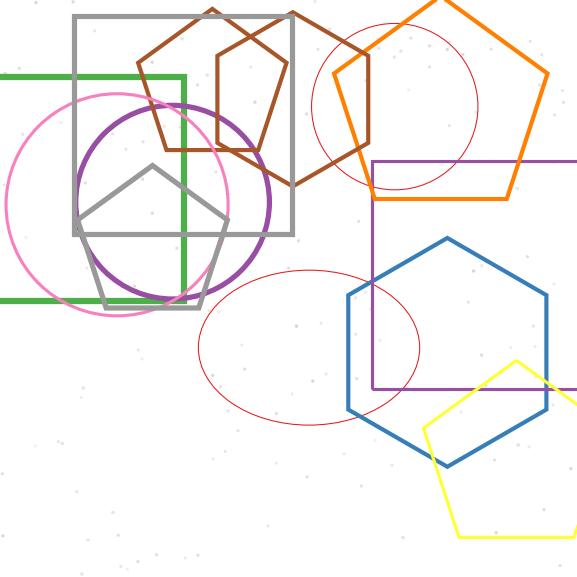[{"shape": "circle", "thickness": 0.5, "radius": 0.72, "center": [0.684, 0.815]}, {"shape": "oval", "thickness": 0.5, "radius": 0.96, "center": [0.535, 0.397]}, {"shape": "hexagon", "thickness": 2, "radius": 0.99, "center": [0.775, 0.389]}, {"shape": "square", "thickness": 3, "radius": 0.97, "center": [0.125, 0.672]}, {"shape": "circle", "thickness": 2.5, "radius": 0.84, "center": [0.299, 0.649]}, {"shape": "square", "thickness": 1.5, "radius": 0.99, "center": [0.842, 0.523]}, {"shape": "pentagon", "thickness": 2, "radius": 0.97, "center": [0.763, 0.812]}, {"shape": "pentagon", "thickness": 1.5, "radius": 0.85, "center": [0.894, 0.206]}, {"shape": "hexagon", "thickness": 2, "radius": 0.75, "center": [0.507, 0.827]}, {"shape": "pentagon", "thickness": 2, "radius": 0.68, "center": [0.368, 0.849]}, {"shape": "circle", "thickness": 1.5, "radius": 0.96, "center": [0.203, 0.645]}, {"shape": "square", "thickness": 2.5, "radius": 0.94, "center": [0.317, 0.783]}, {"shape": "pentagon", "thickness": 2.5, "radius": 0.68, "center": [0.264, 0.576]}]